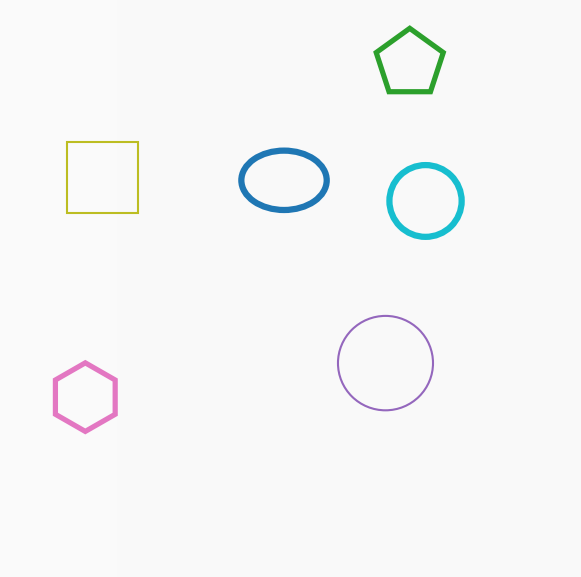[{"shape": "oval", "thickness": 3, "radius": 0.37, "center": [0.489, 0.687]}, {"shape": "pentagon", "thickness": 2.5, "radius": 0.3, "center": [0.705, 0.889]}, {"shape": "circle", "thickness": 1, "radius": 0.41, "center": [0.663, 0.37]}, {"shape": "hexagon", "thickness": 2.5, "radius": 0.3, "center": [0.147, 0.311]}, {"shape": "square", "thickness": 1, "radius": 0.31, "center": [0.176, 0.692]}, {"shape": "circle", "thickness": 3, "radius": 0.31, "center": [0.732, 0.651]}]